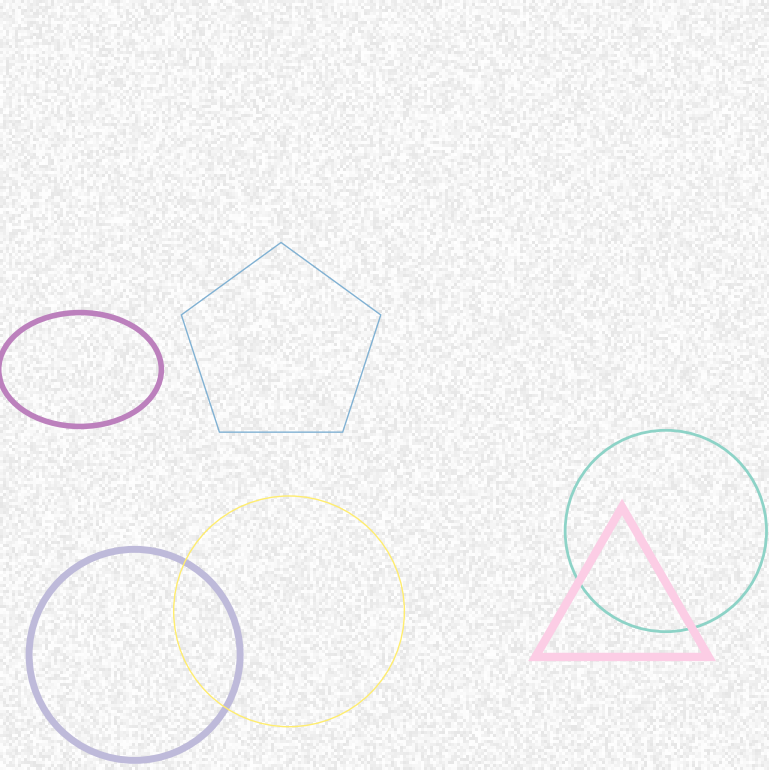[{"shape": "circle", "thickness": 1, "radius": 0.65, "center": [0.865, 0.31]}, {"shape": "circle", "thickness": 2.5, "radius": 0.69, "center": [0.175, 0.15]}, {"shape": "pentagon", "thickness": 0.5, "radius": 0.68, "center": [0.365, 0.549]}, {"shape": "triangle", "thickness": 3, "radius": 0.65, "center": [0.808, 0.212]}, {"shape": "oval", "thickness": 2, "radius": 0.53, "center": [0.104, 0.52]}, {"shape": "circle", "thickness": 0.5, "radius": 0.75, "center": [0.375, 0.206]}]